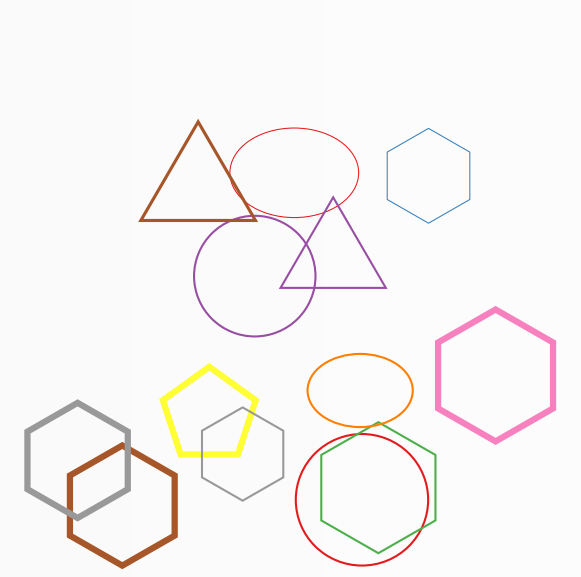[{"shape": "circle", "thickness": 1, "radius": 0.57, "center": [0.623, 0.134]}, {"shape": "oval", "thickness": 0.5, "radius": 0.55, "center": [0.506, 0.7]}, {"shape": "hexagon", "thickness": 0.5, "radius": 0.41, "center": [0.737, 0.695]}, {"shape": "hexagon", "thickness": 1, "radius": 0.57, "center": [0.651, 0.155]}, {"shape": "triangle", "thickness": 1, "radius": 0.52, "center": [0.573, 0.553]}, {"shape": "circle", "thickness": 1, "radius": 0.52, "center": [0.438, 0.521]}, {"shape": "oval", "thickness": 1, "radius": 0.45, "center": [0.62, 0.323]}, {"shape": "pentagon", "thickness": 3, "radius": 0.42, "center": [0.36, 0.28]}, {"shape": "hexagon", "thickness": 3, "radius": 0.52, "center": [0.21, 0.124]}, {"shape": "triangle", "thickness": 1.5, "radius": 0.57, "center": [0.341, 0.674]}, {"shape": "hexagon", "thickness": 3, "radius": 0.57, "center": [0.853, 0.349]}, {"shape": "hexagon", "thickness": 3, "radius": 0.5, "center": [0.134, 0.202]}, {"shape": "hexagon", "thickness": 1, "radius": 0.4, "center": [0.417, 0.213]}]